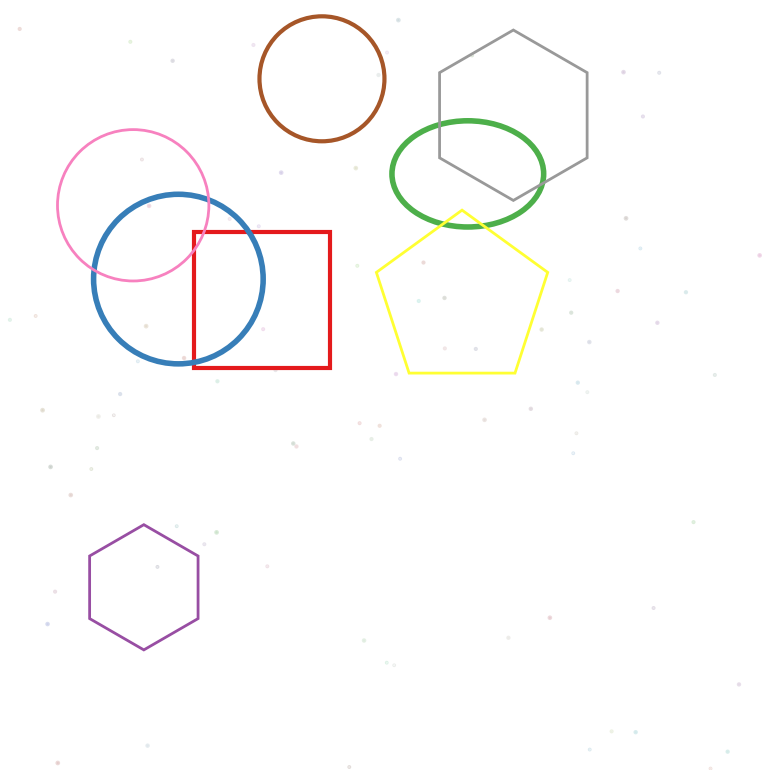[{"shape": "square", "thickness": 1.5, "radius": 0.44, "center": [0.341, 0.61]}, {"shape": "circle", "thickness": 2, "radius": 0.55, "center": [0.232, 0.638]}, {"shape": "oval", "thickness": 2, "radius": 0.49, "center": [0.608, 0.774]}, {"shape": "hexagon", "thickness": 1, "radius": 0.41, "center": [0.187, 0.237]}, {"shape": "pentagon", "thickness": 1, "radius": 0.58, "center": [0.6, 0.61]}, {"shape": "circle", "thickness": 1.5, "radius": 0.41, "center": [0.418, 0.898]}, {"shape": "circle", "thickness": 1, "radius": 0.49, "center": [0.173, 0.733]}, {"shape": "hexagon", "thickness": 1, "radius": 0.55, "center": [0.667, 0.85]}]